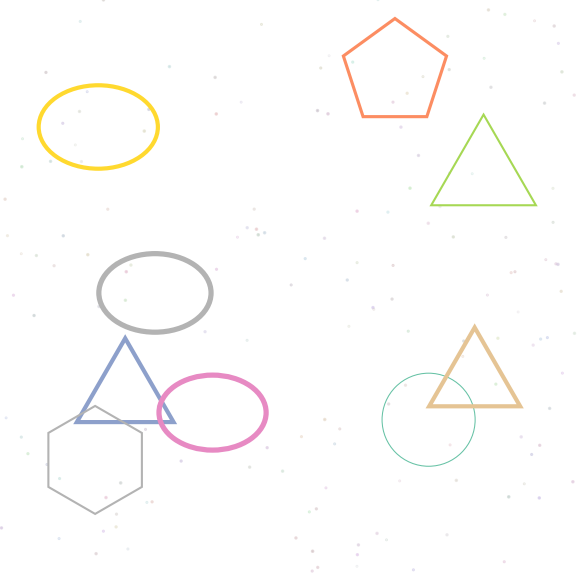[{"shape": "circle", "thickness": 0.5, "radius": 0.4, "center": [0.742, 0.272]}, {"shape": "pentagon", "thickness": 1.5, "radius": 0.47, "center": [0.684, 0.873]}, {"shape": "triangle", "thickness": 2, "radius": 0.48, "center": [0.217, 0.317]}, {"shape": "oval", "thickness": 2.5, "radius": 0.46, "center": [0.368, 0.285]}, {"shape": "triangle", "thickness": 1, "radius": 0.52, "center": [0.837, 0.696]}, {"shape": "oval", "thickness": 2, "radius": 0.52, "center": [0.17, 0.779]}, {"shape": "triangle", "thickness": 2, "radius": 0.45, "center": [0.822, 0.341]}, {"shape": "hexagon", "thickness": 1, "radius": 0.47, "center": [0.165, 0.203]}, {"shape": "oval", "thickness": 2.5, "radius": 0.49, "center": [0.268, 0.492]}]